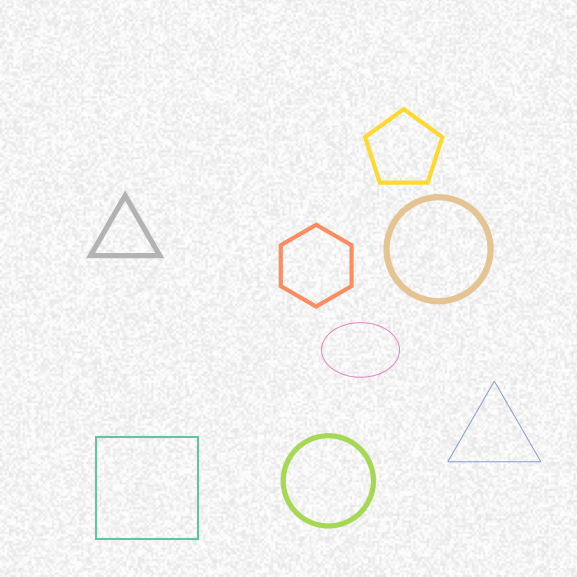[{"shape": "square", "thickness": 1, "radius": 0.44, "center": [0.255, 0.154]}, {"shape": "hexagon", "thickness": 2, "radius": 0.35, "center": [0.547, 0.539]}, {"shape": "triangle", "thickness": 0.5, "radius": 0.47, "center": [0.856, 0.246]}, {"shape": "oval", "thickness": 0.5, "radius": 0.34, "center": [0.624, 0.393]}, {"shape": "circle", "thickness": 2.5, "radius": 0.39, "center": [0.569, 0.167]}, {"shape": "pentagon", "thickness": 2, "radius": 0.35, "center": [0.699, 0.74]}, {"shape": "circle", "thickness": 3, "radius": 0.45, "center": [0.759, 0.568]}, {"shape": "triangle", "thickness": 2.5, "radius": 0.35, "center": [0.217, 0.591]}]